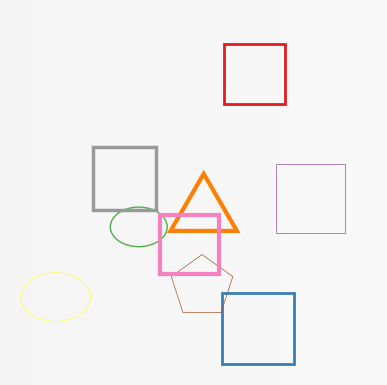[{"shape": "square", "thickness": 2, "radius": 0.39, "center": [0.657, 0.807]}, {"shape": "square", "thickness": 2, "radius": 0.46, "center": [0.665, 0.147]}, {"shape": "oval", "thickness": 1, "radius": 0.37, "center": [0.358, 0.411]}, {"shape": "square", "thickness": 0.5, "radius": 0.45, "center": [0.802, 0.485]}, {"shape": "triangle", "thickness": 3, "radius": 0.49, "center": [0.526, 0.45]}, {"shape": "oval", "thickness": 0.5, "radius": 0.45, "center": [0.144, 0.228]}, {"shape": "pentagon", "thickness": 0.5, "radius": 0.42, "center": [0.521, 0.256]}, {"shape": "square", "thickness": 3, "radius": 0.38, "center": [0.489, 0.365]}, {"shape": "square", "thickness": 2.5, "radius": 0.41, "center": [0.321, 0.537]}]